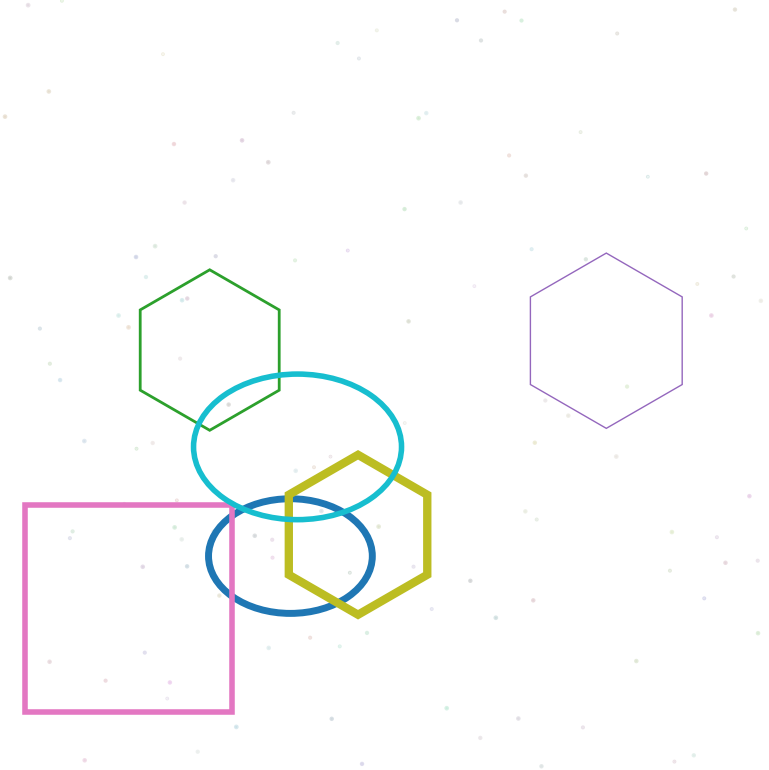[{"shape": "oval", "thickness": 2.5, "radius": 0.53, "center": [0.377, 0.278]}, {"shape": "hexagon", "thickness": 1, "radius": 0.52, "center": [0.272, 0.545]}, {"shape": "hexagon", "thickness": 0.5, "radius": 0.57, "center": [0.787, 0.558]}, {"shape": "square", "thickness": 2, "radius": 0.67, "center": [0.166, 0.21]}, {"shape": "hexagon", "thickness": 3, "radius": 0.52, "center": [0.465, 0.305]}, {"shape": "oval", "thickness": 2, "radius": 0.68, "center": [0.386, 0.42]}]